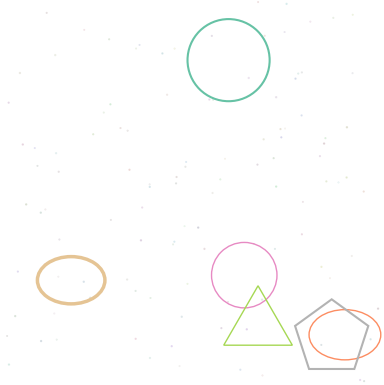[{"shape": "circle", "thickness": 1.5, "radius": 0.53, "center": [0.594, 0.844]}, {"shape": "oval", "thickness": 1, "radius": 0.47, "center": [0.896, 0.131]}, {"shape": "circle", "thickness": 1, "radius": 0.43, "center": [0.634, 0.285]}, {"shape": "triangle", "thickness": 1, "radius": 0.51, "center": [0.67, 0.155]}, {"shape": "oval", "thickness": 2.5, "radius": 0.44, "center": [0.185, 0.272]}, {"shape": "pentagon", "thickness": 1.5, "radius": 0.5, "center": [0.862, 0.123]}]